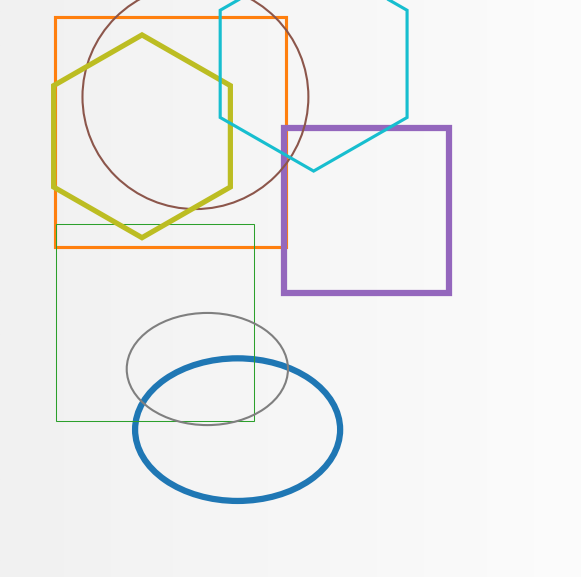[{"shape": "oval", "thickness": 3, "radius": 0.88, "center": [0.409, 0.255]}, {"shape": "square", "thickness": 1.5, "radius": 0.99, "center": [0.293, 0.771]}, {"shape": "square", "thickness": 0.5, "radius": 0.85, "center": [0.266, 0.441]}, {"shape": "square", "thickness": 3, "radius": 0.71, "center": [0.63, 0.634]}, {"shape": "circle", "thickness": 1, "radius": 0.97, "center": [0.336, 0.831]}, {"shape": "oval", "thickness": 1, "radius": 0.69, "center": [0.357, 0.36]}, {"shape": "hexagon", "thickness": 2.5, "radius": 0.88, "center": [0.244, 0.763]}, {"shape": "hexagon", "thickness": 1.5, "radius": 0.93, "center": [0.54, 0.889]}]